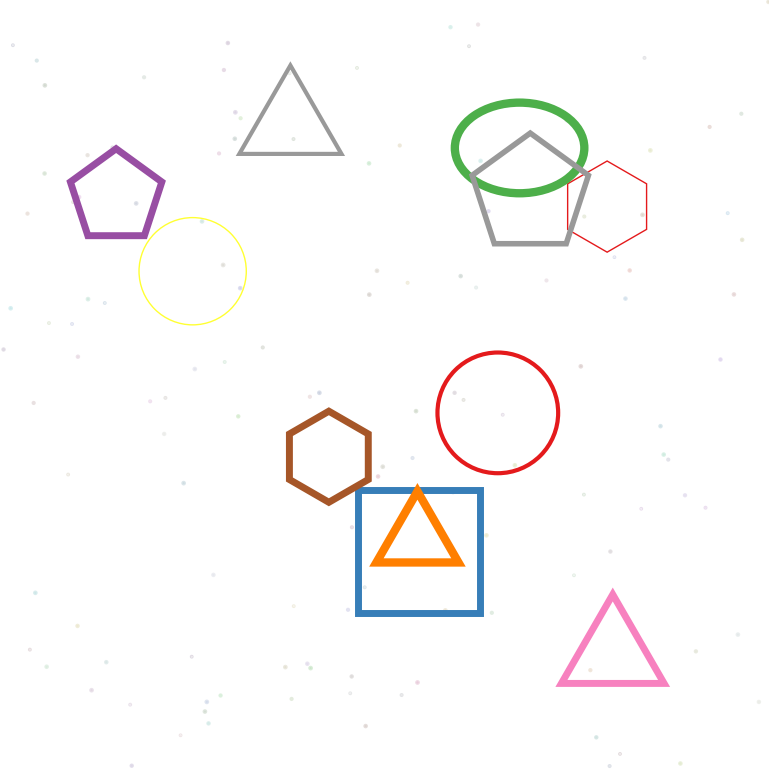[{"shape": "hexagon", "thickness": 0.5, "radius": 0.3, "center": [0.788, 0.732]}, {"shape": "circle", "thickness": 1.5, "radius": 0.39, "center": [0.647, 0.464]}, {"shape": "square", "thickness": 2.5, "radius": 0.4, "center": [0.544, 0.284]}, {"shape": "oval", "thickness": 3, "radius": 0.42, "center": [0.675, 0.808]}, {"shape": "pentagon", "thickness": 2.5, "radius": 0.31, "center": [0.151, 0.744]}, {"shape": "triangle", "thickness": 3, "radius": 0.31, "center": [0.542, 0.3]}, {"shape": "circle", "thickness": 0.5, "radius": 0.35, "center": [0.25, 0.648]}, {"shape": "hexagon", "thickness": 2.5, "radius": 0.3, "center": [0.427, 0.407]}, {"shape": "triangle", "thickness": 2.5, "radius": 0.38, "center": [0.796, 0.151]}, {"shape": "triangle", "thickness": 1.5, "radius": 0.38, "center": [0.377, 0.838]}, {"shape": "pentagon", "thickness": 2, "radius": 0.4, "center": [0.689, 0.748]}]